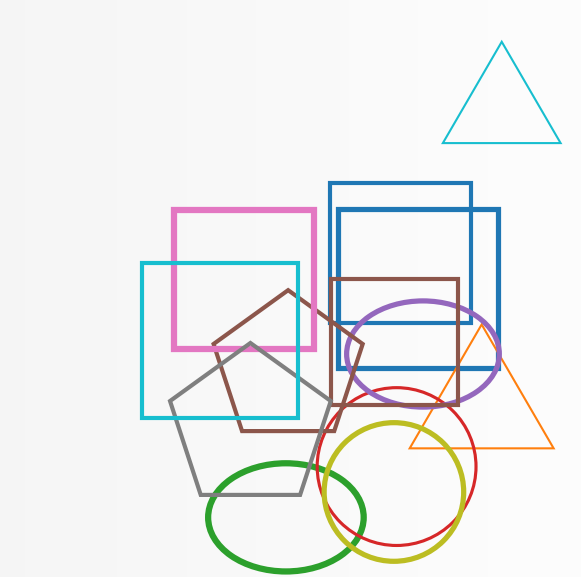[{"shape": "square", "thickness": 2, "radius": 0.61, "center": [0.689, 0.562]}, {"shape": "square", "thickness": 2.5, "radius": 0.69, "center": [0.719, 0.499]}, {"shape": "triangle", "thickness": 1, "radius": 0.71, "center": [0.829, 0.294]}, {"shape": "oval", "thickness": 3, "radius": 0.67, "center": [0.492, 0.103]}, {"shape": "circle", "thickness": 1.5, "radius": 0.68, "center": [0.682, 0.191]}, {"shape": "oval", "thickness": 2.5, "radius": 0.66, "center": [0.728, 0.386]}, {"shape": "pentagon", "thickness": 2, "radius": 0.67, "center": [0.496, 0.362]}, {"shape": "square", "thickness": 2, "radius": 0.54, "center": [0.679, 0.407]}, {"shape": "square", "thickness": 3, "radius": 0.6, "center": [0.42, 0.515]}, {"shape": "pentagon", "thickness": 2, "radius": 0.73, "center": [0.431, 0.26]}, {"shape": "circle", "thickness": 2.5, "radius": 0.6, "center": [0.678, 0.147]}, {"shape": "square", "thickness": 2, "radius": 0.67, "center": [0.378, 0.41]}, {"shape": "triangle", "thickness": 1, "radius": 0.58, "center": [0.863, 0.81]}]